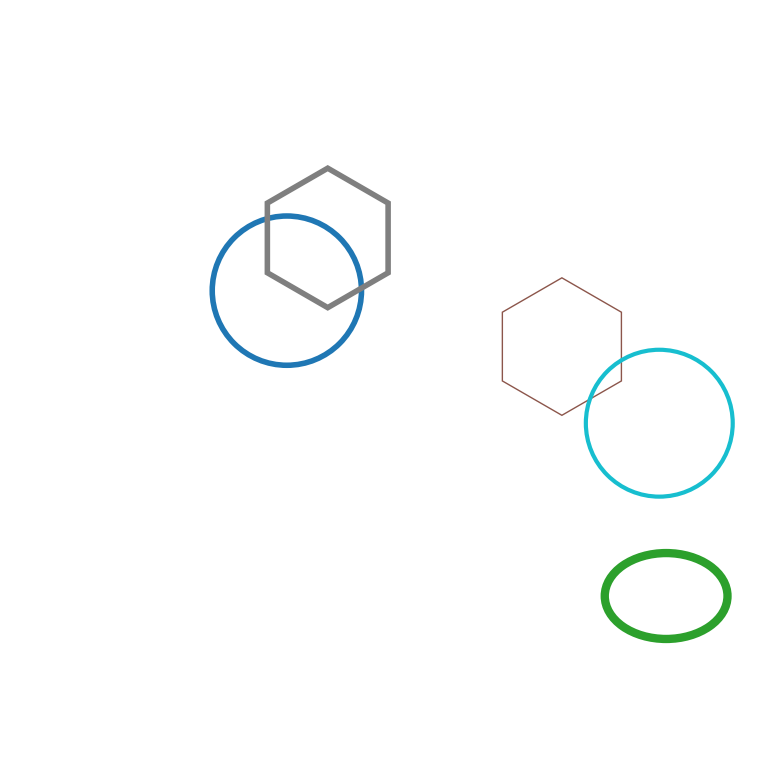[{"shape": "circle", "thickness": 2, "radius": 0.48, "center": [0.373, 0.623]}, {"shape": "oval", "thickness": 3, "radius": 0.4, "center": [0.865, 0.226]}, {"shape": "hexagon", "thickness": 0.5, "radius": 0.45, "center": [0.73, 0.55]}, {"shape": "hexagon", "thickness": 2, "radius": 0.45, "center": [0.426, 0.691]}, {"shape": "circle", "thickness": 1.5, "radius": 0.48, "center": [0.856, 0.45]}]